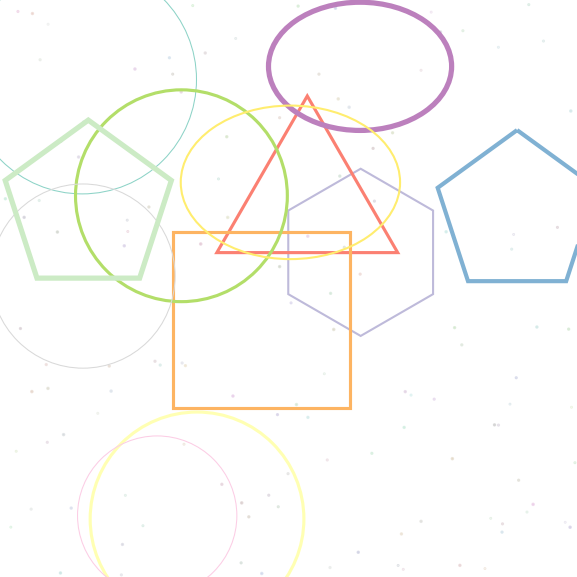[{"shape": "circle", "thickness": 0.5, "radius": 0.99, "center": [0.142, 0.861]}, {"shape": "circle", "thickness": 1.5, "radius": 0.93, "center": [0.341, 0.101]}, {"shape": "hexagon", "thickness": 1, "radius": 0.72, "center": [0.625, 0.562]}, {"shape": "triangle", "thickness": 1.5, "radius": 0.9, "center": [0.532, 0.652]}, {"shape": "pentagon", "thickness": 2, "radius": 0.72, "center": [0.895, 0.629]}, {"shape": "square", "thickness": 1.5, "radius": 0.76, "center": [0.453, 0.445]}, {"shape": "circle", "thickness": 1.5, "radius": 0.92, "center": [0.314, 0.66]}, {"shape": "circle", "thickness": 0.5, "radius": 0.69, "center": [0.272, 0.106]}, {"shape": "circle", "thickness": 0.5, "radius": 0.8, "center": [0.144, 0.521]}, {"shape": "oval", "thickness": 2.5, "radius": 0.79, "center": [0.623, 0.884]}, {"shape": "pentagon", "thickness": 2.5, "radius": 0.76, "center": [0.153, 0.64]}, {"shape": "oval", "thickness": 1, "radius": 0.95, "center": [0.503, 0.683]}]